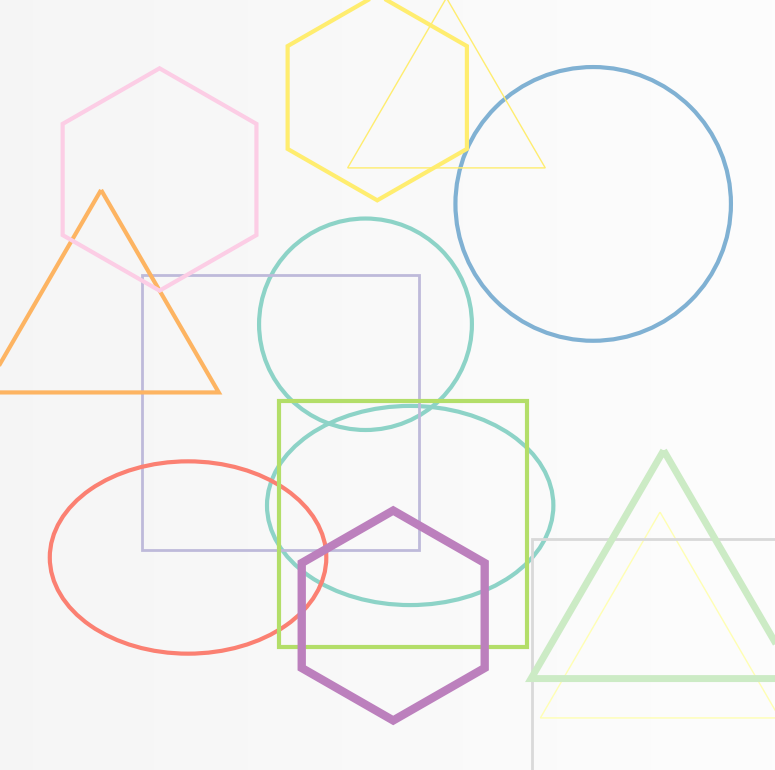[{"shape": "circle", "thickness": 1.5, "radius": 0.69, "center": [0.472, 0.579]}, {"shape": "oval", "thickness": 1.5, "radius": 0.92, "center": [0.529, 0.344]}, {"shape": "triangle", "thickness": 0.5, "radius": 0.89, "center": [0.852, 0.157]}, {"shape": "square", "thickness": 1, "radius": 0.89, "center": [0.362, 0.464]}, {"shape": "oval", "thickness": 1.5, "radius": 0.89, "center": [0.243, 0.276]}, {"shape": "circle", "thickness": 1.5, "radius": 0.89, "center": [0.765, 0.735]}, {"shape": "triangle", "thickness": 1.5, "radius": 0.88, "center": [0.13, 0.578]}, {"shape": "square", "thickness": 1.5, "radius": 0.8, "center": [0.52, 0.319]}, {"shape": "hexagon", "thickness": 1.5, "radius": 0.72, "center": [0.206, 0.767]}, {"shape": "square", "thickness": 1, "radius": 0.81, "center": [0.848, 0.138]}, {"shape": "hexagon", "thickness": 3, "radius": 0.68, "center": [0.507, 0.201]}, {"shape": "triangle", "thickness": 2.5, "radius": 0.99, "center": [0.856, 0.217]}, {"shape": "triangle", "thickness": 0.5, "radius": 0.74, "center": [0.576, 0.856]}, {"shape": "hexagon", "thickness": 1.5, "radius": 0.67, "center": [0.487, 0.873]}]